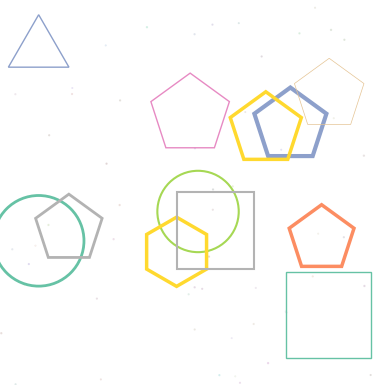[{"shape": "square", "thickness": 1, "radius": 0.55, "center": [0.854, 0.182]}, {"shape": "circle", "thickness": 2, "radius": 0.59, "center": [0.1, 0.375]}, {"shape": "pentagon", "thickness": 2.5, "radius": 0.44, "center": [0.835, 0.38]}, {"shape": "pentagon", "thickness": 3, "radius": 0.49, "center": [0.754, 0.674]}, {"shape": "triangle", "thickness": 1, "radius": 0.45, "center": [0.1, 0.871]}, {"shape": "pentagon", "thickness": 1, "radius": 0.54, "center": [0.494, 0.703]}, {"shape": "circle", "thickness": 1.5, "radius": 0.53, "center": [0.514, 0.451]}, {"shape": "hexagon", "thickness": 2.5, "radius": 0.45, "center": [0.459, 0.346]}, {"shape": "pentagon", "thickness": 2.5, "radius": 0.49, "center": [0.69, 0.665]}, {"shape": "pentagon", "thickness": 0.5, "radius": 0.47, "center": [0.855, 0.754]}, {"shape": "pentagon", "thickness": 2, "radius": 0.45, "center": [0.179, 0.405]}, {"shape": "square", "thickness": 1.5, "radius": 0.5, "center": [0.559, 0.401]}]